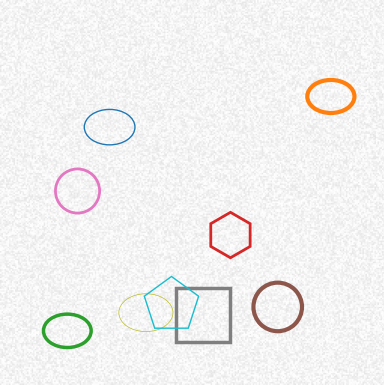[{"shape": "oval", "thickness": 1, "radius": 0.33, "center": [0.285, 0.67]}, {"shape": "oval", "thickness": 3, "radius": 0.31, "center": [0.859, 0.749]}, {"shape": "oval", "thickness": 2.5, "radius": 0.31, "center": [0.175, 0.141]}, {"shape": "hexagon", "thickness": 2, "radius": 0.3, "center": [0.599, 0.389]}, {"shape": "circle", "thickness": 3, "radius": 0.32, "center": [0.721, 0.203]}, {"shape": "circle", "thickness": 2, "radius": 0.29, "center": [0.201, 0.504]}, {"shape": "square", "thickness": 2.5, "radius": 0.35, "center": [0.528, 0.181]}, {"shape": "oval", "thickness": 0.5, "radius": 0.35, "center": [0.379, 0.188]}, {"shape": "pentagon", "thickness": 1, "radius": 0.37, "center": [0.445, 0.208]}]